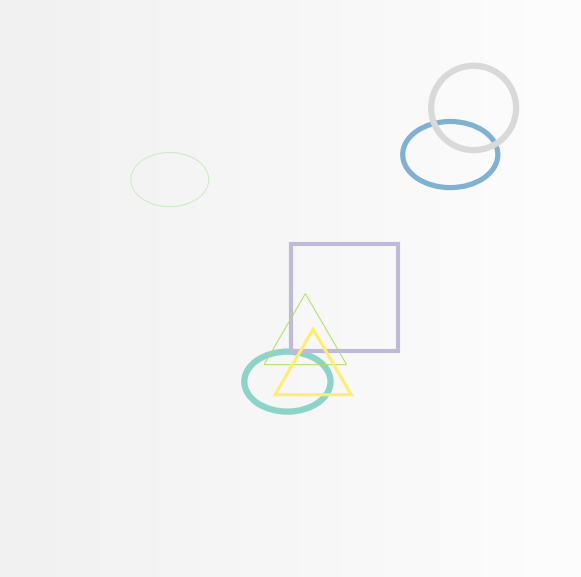[{"shape": "oval", "thickness": 3, "radius": 0.37, "center": [0.494, 0.338]}, {"shape": "square", "thickness": 2, "radius": 0.46, "center": [0.593, 0.484]}, {"shape": "oval", "thickness": 2.5, "radius": 0.41, "center": [0.775, 0.732]}, {"shape": "triangle", "thickness": 0.5, "radius": 0.41, "center": [0.525, 0.409]}, {"shape": "circle", "thickness": 3, "radius": 0.37, "center": [0.815, 0.812]}, {"shape": "oval", "thickness": 0.5, "radius": 0.34, "center": [0.292, 0.688]}, {"shape": "triangle", "thickness": 1.5, "radius": 0.38, "center": [0.539, 0.353]}]